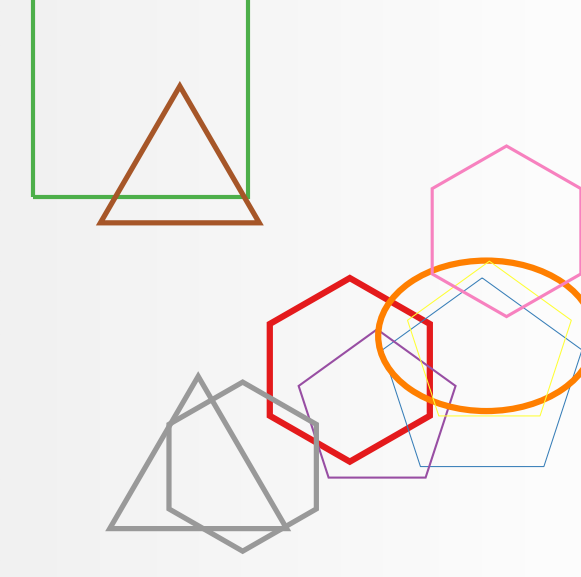[{"shape": "hexagon", "thickness": 3, "radius": 0.79, "center": [0.602, 0.359]}, {"shape": "pentagon", "thickness": 0.5, "radius": 0.9, "center": [0.83, 0.337]}, {"shape": "square", "thickness": 2, "radius": 0.92, "center": [0.242, 0.843]}, {"shape": "pentagon", "thickness": 1, "radius": 0.71, "center": [0.649, 0.287]}, {"shape": "oval", "thickness": 3, "radius": 0.93, "center": [0.837, 0.418]}, {"shape": "pentagon", "thickness": 0.5, "radius": 0.74, "center": [0.842, 0.399]}, {"shape": "triangle", "thickness": 2.5, "radius": 0.79, "center": [0.309, 0.692]}, {"shape": "hexagon", "thickness": 1.5, "radius": 0.74, "center": [0.871, 0.599]}, {"shape": "hexagon", "thickness": 2.5, "radius": 0.73, "center": [0.417, 0.191]}, {"shape": "triangle", "thickness": 2.5, "radius": 0.88, "center": [0.341, 0.172]}]